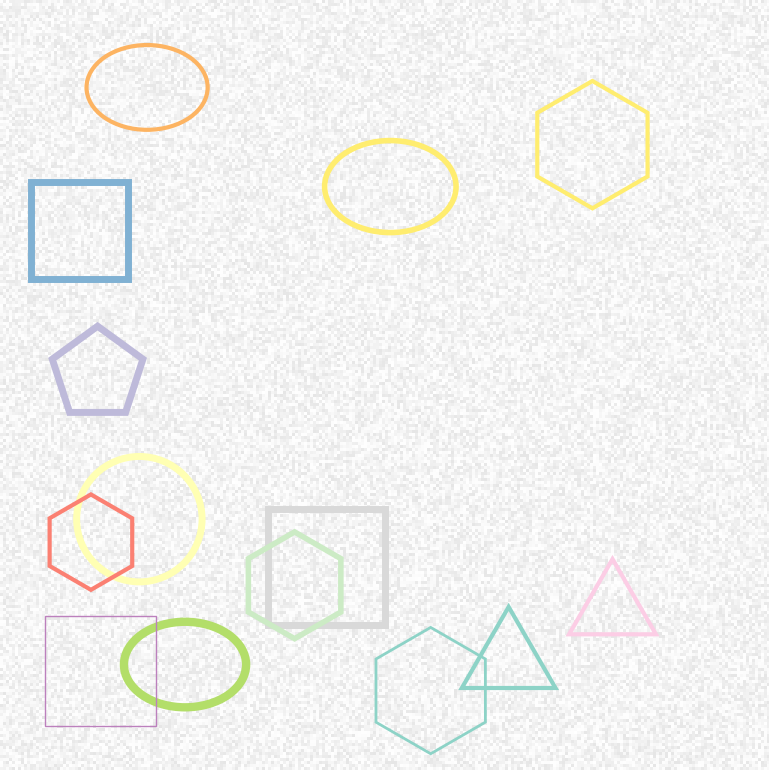[{"shape": "hexagon", "thickness": 1, "radius": 0.41, "center": [0.559, 0.103]}, {"shape": "triangle", "thickness": 1.5, "radius": 0.35, "center": [0.661, 0.142]}, {"shape": "circle", "thickness": 2.5, "radius": 0.41, "center": [0.181, 0.326]}, {"shape": "pentagon", "thickness": 2.5, "radius": 0.31, "center": [0.127, 0.514]}, {"shape": "hexagon", "thickness": 1.5, "radius": 0.31, "center": [0.118, 0.296]}, {"shape": "square", "thickness": 2.5, "radius": 0.31, "center": [0.103, 0.701]}, {"shape": "oval", "thickness": 1.5, "radius": 0.39, "center": [0.191, 0.886]}, {"shape": "oval", "thickness": 3, "radius": 0.4, "center": [0.24, 0.137]}, {"shape": "triangle", "thickness": 1.5, "radius": 0.33, "center": [0.795, 0.209]}, {"shape": "square", "thickness": 2.5, "radius": 0.38, "center": [0.424, 0.264]}, {"shape": "square", "thickness": 0.5, "radius": 0.36, "center": [0.13, 0.128]}, {"shape": "hexagon", "thickness": 2, "radius": 0.35, "center": [0.383, 0.24]}, {"shape": "oval", "thickness": 2, "radius": 0.43, "center": [0.507, 0.758]}, {"shape": "hexagon", "thickness": 1.5, "radius": 0.41, "center": [0.769, 0.812]}]